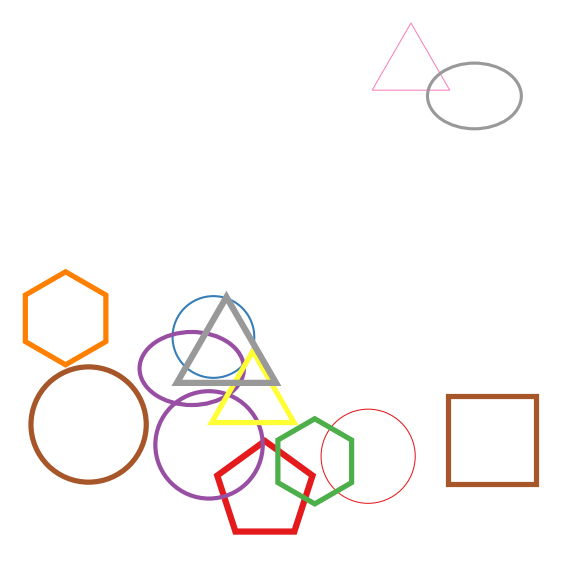[{"shape": "pentagon", "thickness": 3, "radius": 0.43, "center": [0.459, 0.149]}, {"shape": "circle", "thickness": 0.5, "radius": 0.41, "center": [0.637, 0.209]}, {"shape": "circle", "thickness": 1, "radius": 0.35, "center": [0.37, 0.416]}, {"shape": "hexagon", "thickness": 2.5, "radius": 0.37, "center": [0.545, 0.2]}, {"shape": "oval", "thickness": 2, "radius": 0.45, "center": [0.332, 0.361]}, {"shape": "circle", "thickness": 2, "radius": 0.46, "center": [0.362, 0.229]}, {"shape": "hexagon", "thickness": 2.5, "radius": 0.4, "center": [0.114, 0.448]}, {"shape": "triangle", "thickness": 2.5, "radius": 0.41, "center": [0.438, 0.309]}, {"shape": "circle", "thickness": 2.5, "radius": 0.5, "center": [0.153, 0.264]}, {"shape": "square", "thickness": 2.5, "radius": 0.38, "center": [0.853, 0.237]}, {"shape": "triangle", "thickness": 0.5, "radius": 0.39, "center": [0.712, 0.882]}, {"shape": "triangle", "thickness": 3, "radius": 0.5, "center": [0.392, 0.386]}, {"shape": "oval", "thickness": 1.5, "radius": 0.41, "center": [0.821, 0.833]}]